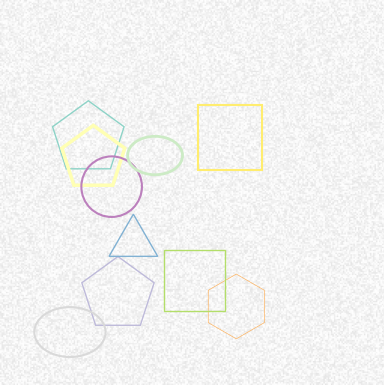[{"shape": "pentagon", "thickness": 1, "radius": 0.49, "center": [0.229, 0.641]}, {"shape": "pentagon", "thickness": 2.5, "radius": 0.43, "center": [0.242, 0.588]}, {"shape": "pentagon", "thickness": 1, "radius": 0.49, "center": [0.306, 0.235]}, {"shape": "triangle", "thickness": 1, "radius": 0.37, "center": [0.346, 0.371]}, {"shape": "hexagon", "thickness": 0.5, "radius": 0.42, "center": [0.614, 0.204]}, {"shape": "square", "thickness": 1, "radius": 0.39, "center": [0.505, 0.272]}, {"shape": "oval", "thickness": 1.5, "radius": 0.46, "center": [0.182, 0.138]}, {"shape": "circle", "thickness": 1.5, "radius": 0.39, "center": [0.29, 0.515]}, {"shape": "oval", "thickness": 2, "radius": 0.36, "center": [0.403, 0.596]}, {"shape": "square", "thickness": 1.5, "radius": 0.42, "center": [0.597, 0.643]}]